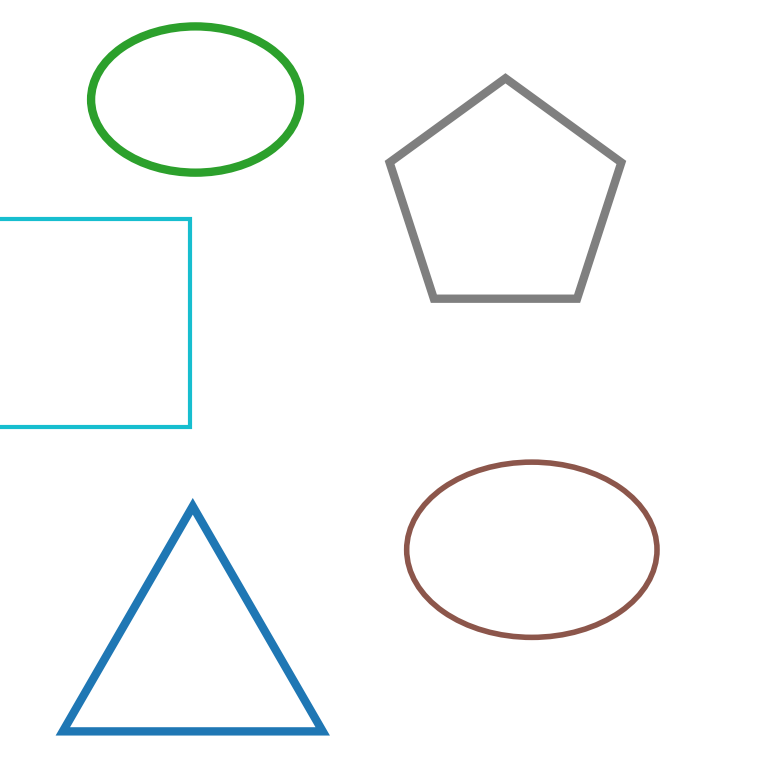[{"shape": "triangle", "thickness": 3, "radius": 0.97, "center": [0.25, 0.148]}, {"shape": "oval", "thickness": 3, "radius": 0.68, "center": [0.254, 0.871]}, {"shape": "oval", "thickness": 2, "radius": 0.81, "center": [0.691, 0.286]}, {"shape": "pentagon", "thickness": 3, "radius": 0.79, "center": [0.656, 0.74]}, {"shape": "square", "thickness": 1.5, "radius": 0.67, "center": [0.111, 0.581]}]